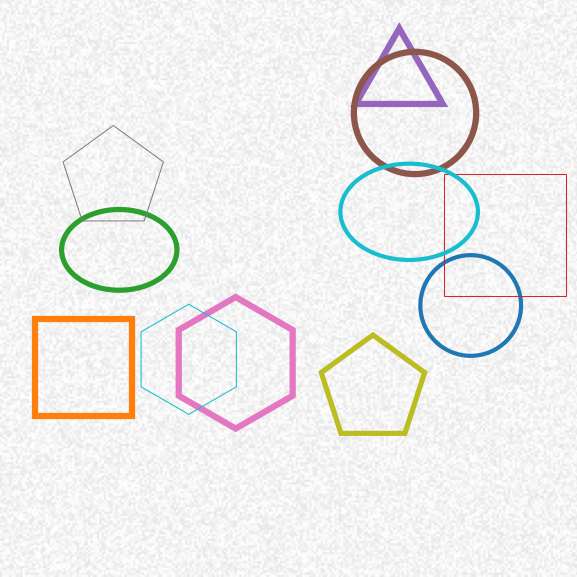[{"shape": "circle", "thickness": 2, "radius": 0.44, "center": [0.815, 0.47]}, {"shape": "square", "thickness": 3, "radius": 0.42, "center": [0.144, 0.362]}, {"shape": "oval", "thickness": 2.5, "radius": 0.5, "center": [0.207, 0.566]}, {"shape": "square", "thickness": 0.5, "radius": 0.53, "center": [0.875, 0.592]}, {"shape": "triangle", "thickness": 3, "radius": 0.44, "center": [0.691, 0.863]}, {"shape": "circle", "thickness": 3, "radius": 0.53, "center": [0.719, 0.804]}, {"shape": "hexagon", "thickness": 3, "radius": 0.57, "center": [0.408, 0.371]}, {"shape": "pentagon", "thickness": 0.5, "radius": 0.46, "center": [0.196, 0.69]}, {"shape": "pentagon", "thickness": 2.5, "radius": 0.47, "center": [0.646, 0.325]}, {"shape": "hexagon", "thickness": 0.5, "radius": 0.48, "center": [0.327, 0.377]}, {"shape": "oval", "thickness": 2, "radius": 0.6, "center": [0.709, 0.632]}]